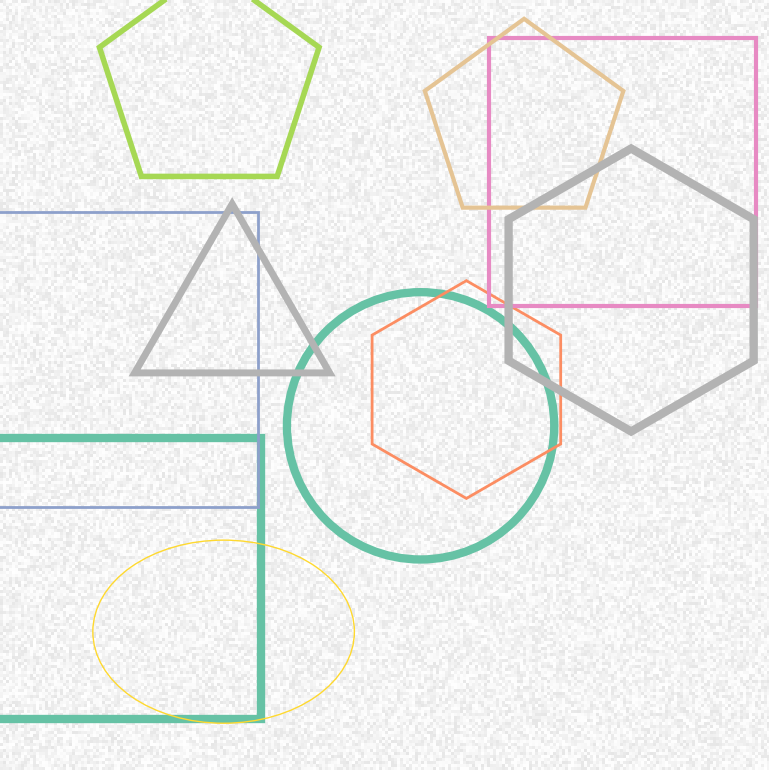[{"shape": "circle", "thickness": 3, "radius": 0.87, "center": [0.546, 0.447]}, {"shape": "square", "thickness": 3, "radius": 0.91, "center": [0.156, 0.248]}, {"shape": "hexagon", "thickness": 1, "radius": 0.71, "center": [0.606, 0.494]}, {"shape": "square", "thickness": 1, "radius": 0.96, "center": [0.144, 0.533]}, {"shape": "square", "thickness": 1.5, "radius": 0.87, "center": [0.809, 0.777]}, {"shape": "pentagon", "thickness": 2, "radius": 0.75, "center": [0.272, 0.892]}, {"shape": "oval", "thickness": 0.5, "radius": 0.85, "center": [0.29, 0.18]}, {"shape": "pentagon", "thickness": 1.5, "radius": 0.68, "center": [0.681, 0.84]}, {"shape": "triangle", "thickness": 2.5, "radius": 0.73, "center": [0.302, 0.589]}, {"shape": "hexagon", "thickness": 3, "radius": 0.92, "center": [0.82, 0.623]}]